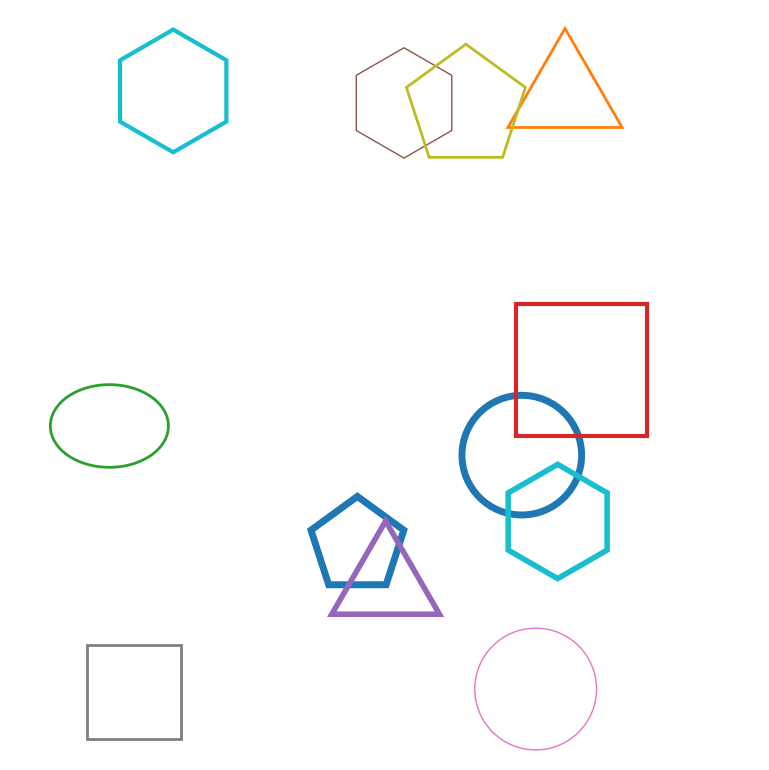[{"shape": "pentagon", "thickness": 2.5, "radius": 0.32, "center": [0.464, 0.292]}, {"shape": "circle", "thickness": 2.5, "radius": 0.39, "center": [0.678, 0.409]}, {"shape": "triangle", "thickness": 1, "radius": 0.43, "center": [0.734, 0.877]}, {"shape": "oval", "thickness": 1, "radius": 0.38, "center": [0.142, 0.447]}, {"shape": "square", "thickness": 1.5, "radius": 0.43, "center": [0.755, 0.52]}, {"shape": "triangle", "thickness": 2, "radius": 0.4, "center": [0.501, 0.243]}, {"shape": "hexagon", "thickness": 0.5, "radius": 0.36, "center": [0.525, 0.866]}, {"shape": "circle", "thickness": 0.5, "radius": 0.4, "center": [0.696, 0.105]}, {"shape": "square", "thickness": 1, "radius": 0.3, "center": [0.174, 0.101]}, {"shape": "pentagon", "thickness": 1, "radius": 0.41, "center": [0.605, 0.861]}, {"shape": "hexagon", "thickness": 1.5, "radius": 0.4, "center": [0.225, 0.882]}, {"shape": "hexagon", "thickness": 2, "radius": 0.37, "center": [0.724, 0.323]}]